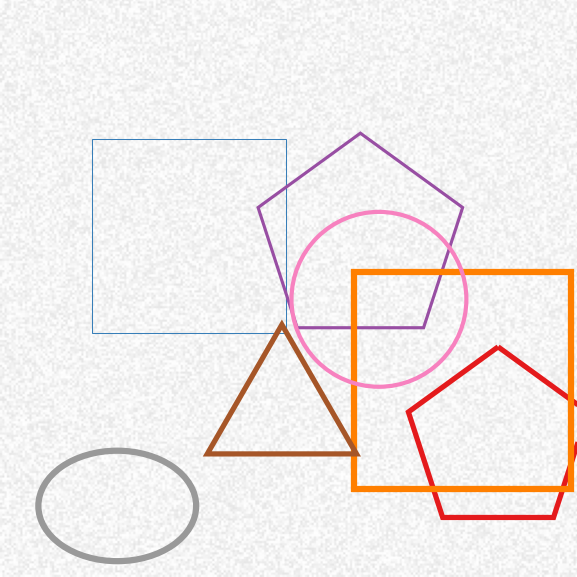[{"shape": "pentagon", "thickness": 2.5, "radius": 0.82, "center": [0.863, 0.235]}, {"shape": "square", "thickness": 0.5, "radius": 0.84, "center": [0.327, 0.59]}, {"shape": "pentagon", "thickness": 1.5, "radius": 0.93, "center": [0.624, 0.582]}, {"shape": "square", "thickness": 3, "radius": 0.94, "center": [0.8, 0.341]}, {"shape": "triangle", "thickness": 2.5, "radius": 0.75, "center": [0.488, 0.288]}, {"shape": "circle", "thickness": 2, "radius": 0.76, "center": [0.656, 0.481]}, {"shape": "oval", "thickness": 3, "radius": 0.68, "center": [0.203, 0.123]}]